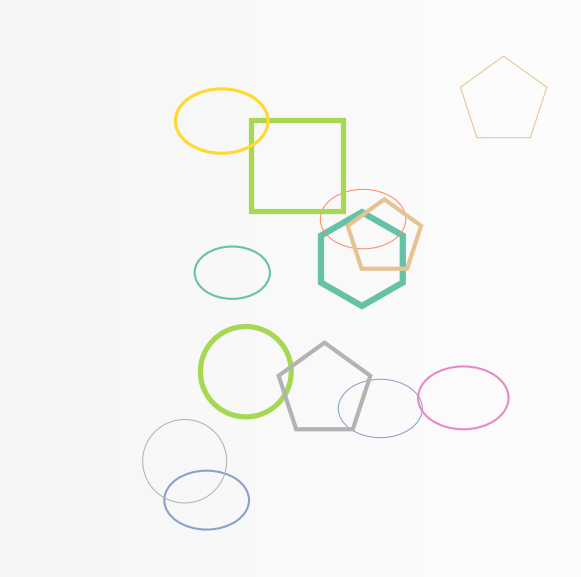[{"shape": "hexagon", "thickness": 3, "radius": 0.41, "center": [0.623, 0.551]}, {"shape": "oval", "thickness": 1, "radius": 0.32, "center": [0.4, 0.527]}, {"shape": "oval", "thickness": 0.5, "radius": 0.37, "center": [0.625, 0.62]}, {"shape": "oval", "thickness": 1, "radius": 0.36, "center": [0.355, 0.133]}, {"shape": "oval", "thickness": 0.5, "radius": 0.36, "center": [0.654, 0.292]}, {"shape": "oval", "thickness": 1, "radius": 0.39, "center": [0.797, 0.31]}, {"shape": "square", "thickness": 2.5, "radius": 0.4, "center": [0.511, 0.713]}, {"shape": "circle", "thickness": 2.5, "radius": 0.39, "center": [0.423, 0.355]}, {"shape": "oval", "thickness": 1.5, "radius": 0.4, "center": [0.381, 0.79]}, {"shape": "pentagon", "thickness": 2, "radius": 0.33, "center": [0.661, 0.588]}, {"shape": "pentagon", "thickness": 0.5, "radius": 0.39, "center": [0.866, 0.824]}, {"shape": "circle", "thickness": 0.5, "radius": 0.36, "center": [0.318, 0.2]}, {"shape": "pentagon", "thickness": 2, "radius": 0.41, "center": [0.558, 0.323]}]